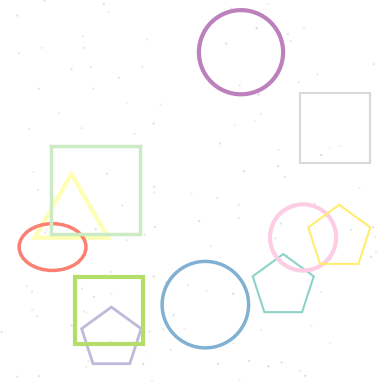[{"shape": "pentagon", "thickness": 1.5, "radius": 0.42, "center": [0.736, 0.257]}, {"shape": "triangle", "thickness": 3, "radius": 0.55, "center": [0.186, 0.438]}, {"shape": "pentagon", "thickness": 2, "radius": 0.41, "center": [0.289, 0.121]}, {"shape": "oval", "thickness": 2.5, "radius": 0.43, "center": [0.136, 0.358]}, {"shape": "circle", "thickness": 2.5, "radius": 0.56, "center": [0.533, 0.209]}, {"shape": "square", "thickness": 3, "radius": 0.44, "center": [0.283, 0.194]}, {"shape": "circle", "thickness": 3, "radius": 0.43, "center": [0.787, 0.383]}, {"shape": "square", "thickness": 1.5, "radius": 0.45, "center": [0.869, 0.667]}, {"shape": "circle", "thickness": 3, "radius": 0.55, "center": [0.626, 0.864]}, {"shape": "square", "thickness": 2.5, "radius": 0.58, "center": [0.249, 0.506]}, {"shape": "pentagon", "thickness": 1.5, "radius": 0.42, "center": [0.881, 0.383]}]